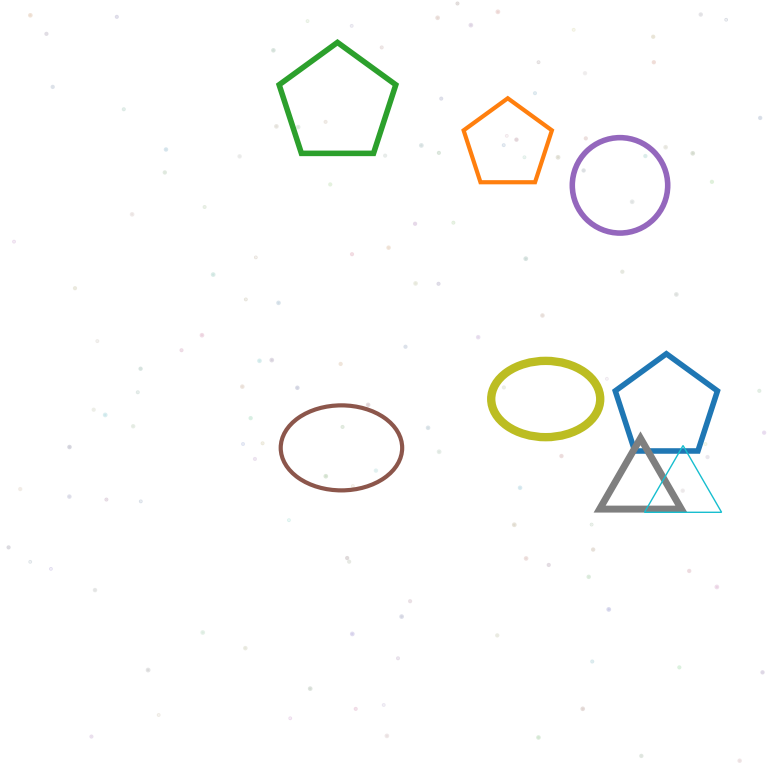[{"shape": "pentagon", "thickness": 2, "radius": 0.35, "center": [0.865, 0.471]}, {"shape": "pentagon", "thickness": 1.5, "radius": 0.3, "center": [0.659, 0.812]}, {"shape": "pentagon", "thickness": 2, "radius": 0.4, "center": [0.438, 0.865]}, {"shape": "circle", "thickness": 2, "radius": 0.31, "center": [0.805, 0.759]}, {"shape": "oval", "thickness": 1.5, "radius": 0.39, "center": [0.443, 0.418]}, {"shape": "triangle", "thickness": 2.5, "radius": 0.31, "center": [0.832, 0.369]}, {"shape": "oval", "thickness": 3, "radius": 0.35, "center": [0.709, 0.482]}, {"shape": "triangle", "thickness": 0.5, "radius": 0.29, "center": [0.887, 0.364]}]